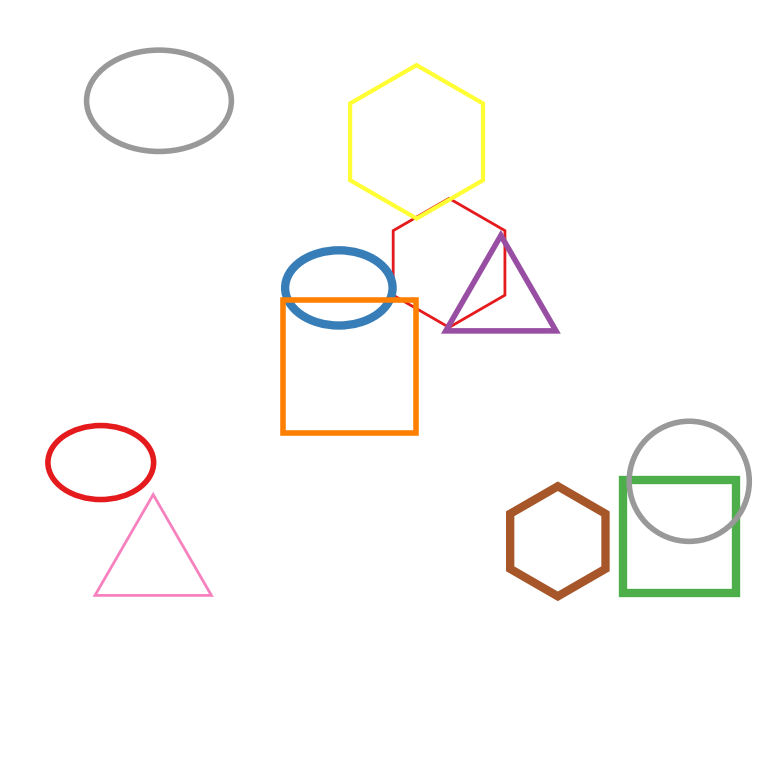[{"shape": "oval", "thickness": 2, "radius": 0.34, "center": [0.131, 0.399]}, {"shape": "hexagon", "thickness": 1, "radius": 0.42, "center": [0.583, 0.659]}, {"shape": "oval", "thickness": 3, "radius": 0.35, "center": [0.44, 0.626]}, {"shape": "square", "thickness": 3, "radius": 0.37, "center": [0.883, 0.303]}, {"shape": "triangle", "thickness": 2, "radius": 0.41, "center": [0.651, 0.612]}, {"shape": "square", "thickness": 2, "radius": 0.43, "center": [0.454, 0.524]}, {"shape": "hexagon", "thickness": 1.5, "radius": 0.5, "center": [0.541, 0.816]}, {"shape": "hexagon", "thickness": 3, "radius": 0.36, "center": [0.724, 0.297]}, {"shape": "triangle", "thickness": 1, "radius": 0.44, "center": [0.199, 0.27]}, {"shape": "circle", "thickness": 2, "radius": 0.39, "center": [0.895, 0.375]}, {"shape": "oval", "thickness": 2, "radius": 0.47, "center": [0.206, 0.869]}]